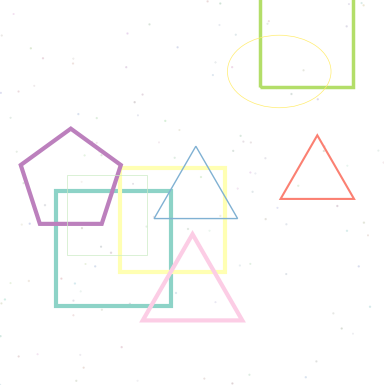[{"shape": "square", "thickness": 3, "radius": 0.74, "center": [0.295, 0.354]}, {"shape": "square", "thickness": 3, "radius": 0.68, "center": [0.448, 0.428]}, {"shape": "triangle", "thickness": 1.5, "radius": 0.55, "center": [0.824, 0.538]}, {"shape": "triangle", "thickness": 1, "radius": 0.63, "center": [0.509, 0.495]}, {"shape": "square", "thickness": 2.5, "radius": 0.61, "center": [0.796, 0.895]}, {"shape": "triangle", "thickness": 3, "radius": 0.75, "center": [0.5, 0.242]}, {"shape": "pentagon", "thickness": 3, "radius": 0.68, "center": [0.184, 0.529]}, {"shape": "square", "thickness": 0.5, "radius": 0.52, "center": [0.277, 0.441]}, {"shape": "oval", "thickness": 0.5, "radius": 0.67, "center": [0.725, 0.814]}]